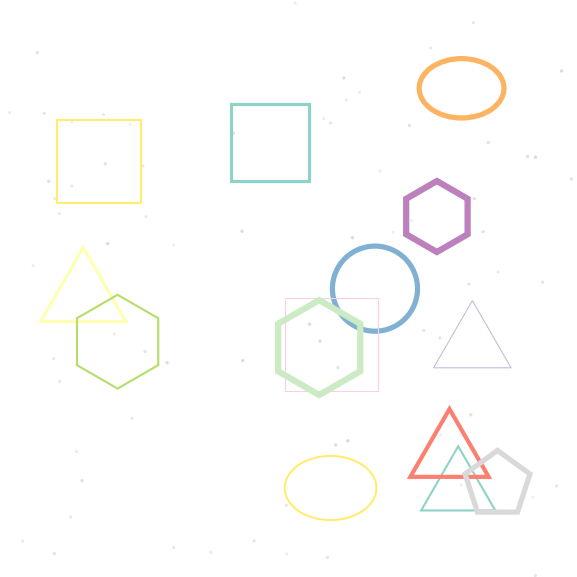[{"shape": "triangle", "thickness": 1, "radius": 0.37, "center": [0.793, 0.152]}, {"shape": "square", "thickness": 1.5, "radius": 0.34, "center": [0.467, 0.752]}, {"shape": "triangle", "thickness": 1.5, "radius": 0.43, "center": [0.144, 0.485]}, {"shape": "triangle", "thickness": 0.5, "radius": 0.39, "center": [0.818, 0.401]}, {"shape": "triangle", "thickness": 2, "radius": 0.39, "center": [0.778, 0.213]}, {"shape": "circle", "thickness": 2.5, "radius": 0.37, "center": [0.649, 0.499]}, {"shape": "oval", "thickness": 2.5, "radius": 0.37, "center": [0.799, 0.846]}, {"shape": "hexagon", "thickness": 1, "radius": 0.41, "center": [0.204, 0.407]}, {"shape": "square", "thickness": 0.5, "radius": 0.4, "center": [0.574, 0.403]}, {"shape": "pentagon", "thickness": 2.5, "radius": 0.3, "center": [0.861, 0.16]}, {"shape": "hexagon", "thickness": 3, "radius": 0.31, "center": [0.757, 0.624]}, {"shape": "hexagon", "thickness": 3, "radius": 0.41, "center": [0.553, 0.397]}, {"shape": "square", "thickness": 1, "radius": 0.36, "center": [0.172, 0.719]}, {"shape": "oval", "thickness": 1, "radius": 0.4, "center": [0.572, 0.154]}]